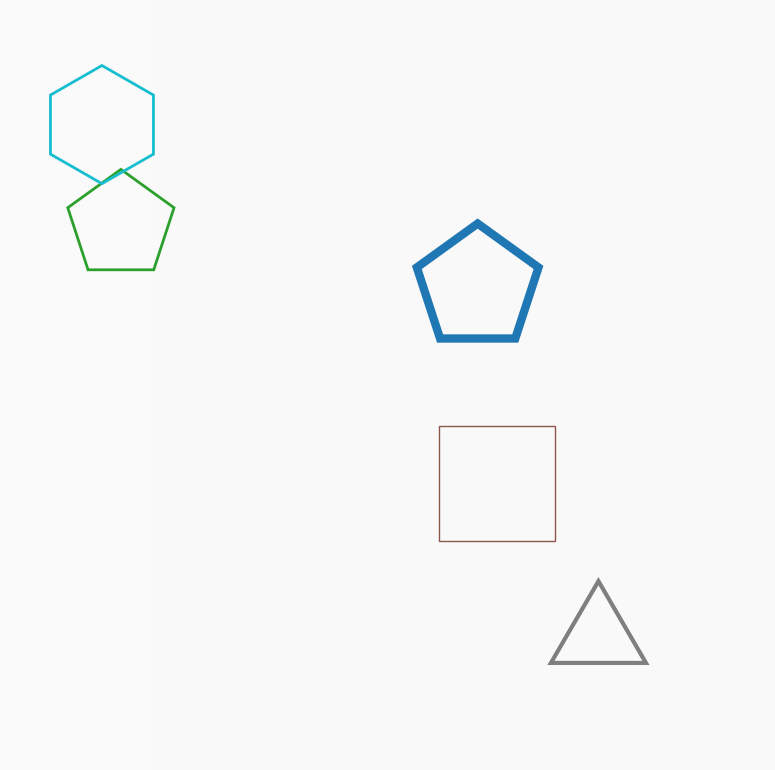[{"shape": "pentagon", "thickness": 3, "radius": 0.41, "center": [0.616, 0.627]}, {"shape": "pentagon", "thickness": 1, "radius": 0.36, "center": [0.156, 0.708]}, {"shape": "square", "thickness": 0.5, "radius": 0.37, "center": [0.641, 0.372]}, {"shape": "triangle", "thickness": 1.5, "radius": 0.35, "center": [0.772, 0.174]}, {"shape": "hexagon", "thickness": 1, "radius": 0.38, "center": [0.132, 0.838]}]